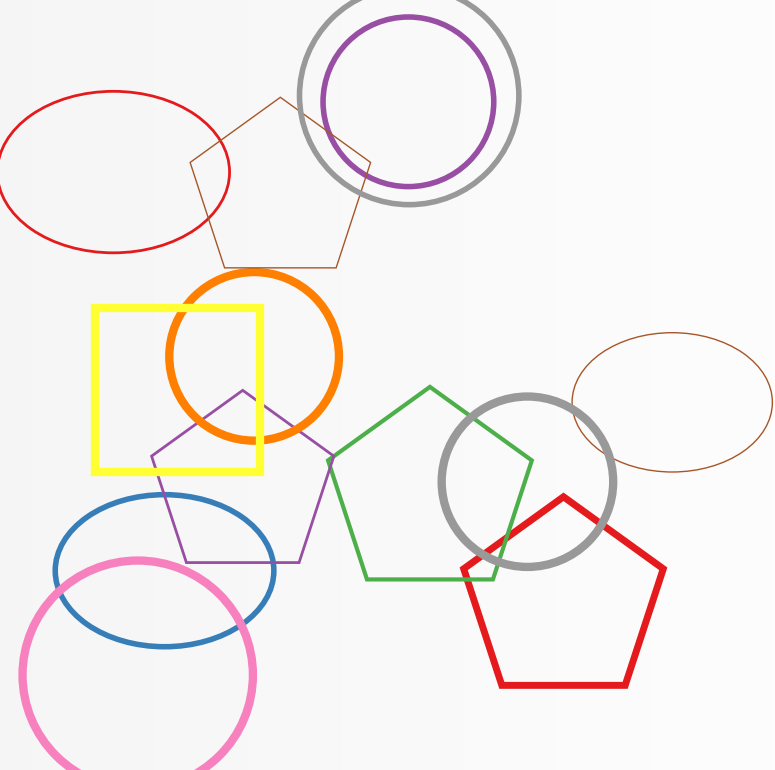[{"shape": "pentagon", "thickness": 2.5, "radius": 0.68, "center": [0.727, 0.219]}, {"shape": "oval", "thickness": 1, "radius": 0.75, "center": [0.146, 0.777]}, {"shape": "oval", "thickness": 2, "radius": 0.71, "center": [0.212, 0.259]}, {"shape": "pentagon", "thickness": 1.5, "radius": 0.69, "center": [0.555, 0.359]}, {"shape": "circle", "thickness": 2, "radius": 0.55, "center": [0.527, 0.868]}, {"shape": "pentagon", "thickness": 1, "radius": 0.62, "center": [0.313, 0.369]}, {"shape": "circle", "thickness": 3, "radius": 0.55, "center": [0.328, 0.537]}, {"shape": "square", "thickness": 3, "radius": 0.53, "center": [0.229, 0.494]}, {"shape": "pentagon", "thickness": 0.5, "radius": 0.61, "center": [0.362, 0.751]}, {"shape": "oval", "thickness": 0.5, "radius": 0.65, "center": [0.867, 0.477]}, {"shape": "circle", "thickness": 3, "radius": 0.74, "center": [0.178, 0.123]}, {"shape": "circle", "thickness": 3, "radius": 0.55, "center": [0.681, 0.374]}, {"shape": "circle", "thickness": 2, "radius": 0.71, "center": [0.528, 0.876]}]